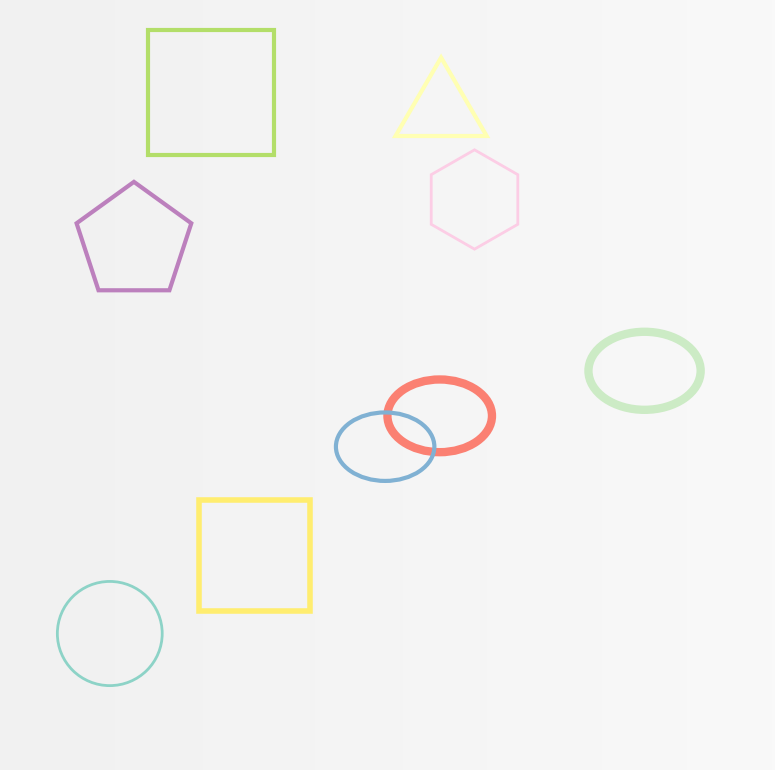[{"shape": "circle", "thickness": 1, "radius": 0.34, "center": [0.142, 0.177]}, {"shape": "triangle", "thickness": 1.5, "radius": 0.34, "center": [0.569, 0.857]}, {"shape": "oval", "thickness": 3, "radius": 0.34, "center": [0.567, 0.46]}, {"shape": "oval", "thickness": 1.5, "radius": 0.32, "center": [0.497, 0.42]}, {"shape": "square", "thickness": 1.5, "radius": 0.41, "center": [0.272, 0.88]}, {"shape": "hexagon", "thickness": 1, "radius": 0.32, "center": [0.612, 0.741]}, {"shape": "pentagon", "thickness": 1.5, "radius": 0.39, "center": [0.173, 0.686]}, {"shape": "oval", "thickness": 3, "radius": 0.36, "center": [0.832, 0.518]}, {"shape": "square", "thickness": 2, "radius": 0.36, "center": [0.328, 0.279]}]